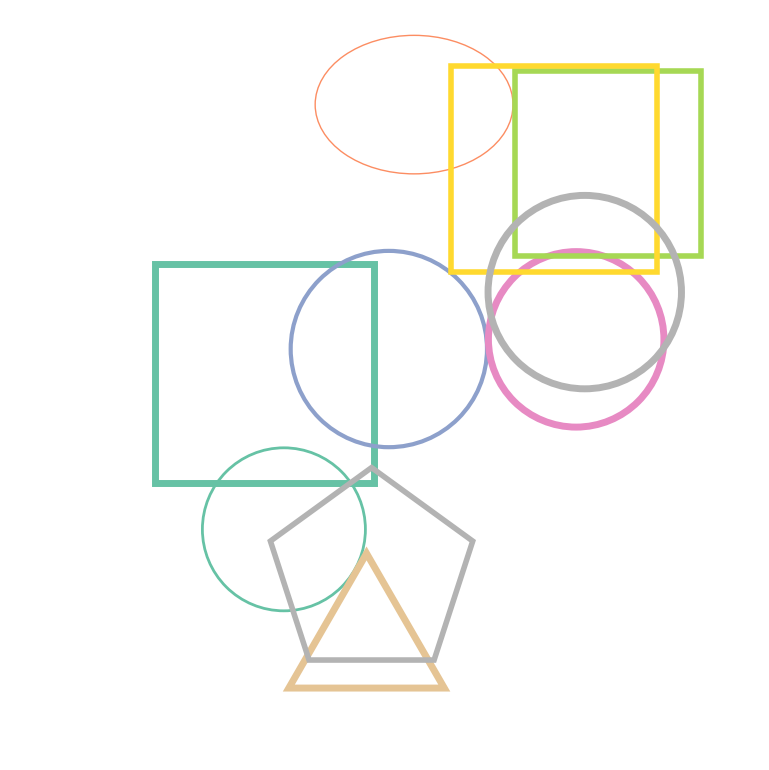[{"shape": "square", "thickness": 2.5, "radius": 0.71, "center": [0.343, 0.515]}, {"shape": "circle", "thickness": 1, "radius": 0.53, "center": [0.369, 0.313]}, {"shape": "oval", "thickness": 0.5, "radius": 0.64, "center": [0.538, 0.864]}, {"shape": "circle", "thickness": 1.5, "radius": 0.64, "center": [0.505, 0.547]}, {"shape": "circle", "thickness": 2.5, "radius": 0.57, "center": [0.748, 0.559]}, {"shape": "square", "thickness": 2, "radius": 0.6, "center": [0.79, 0.788]}, {"shape": "square", "thickness": 2, "radius": 0.67, "center": [0.72, 0.78]}, {"shape": "triangle", "thickness": 2.5, "radius": 0.58, "center": [0.476, 0.165]}, {"shape": "pentagon", "thickness": 2, "radius": 0.69, "center": [0.483, 0.255]}, {"shape": "circle", "thickness": 2.5, "radius": 0.63, "center": [0.759, 0.621]}]